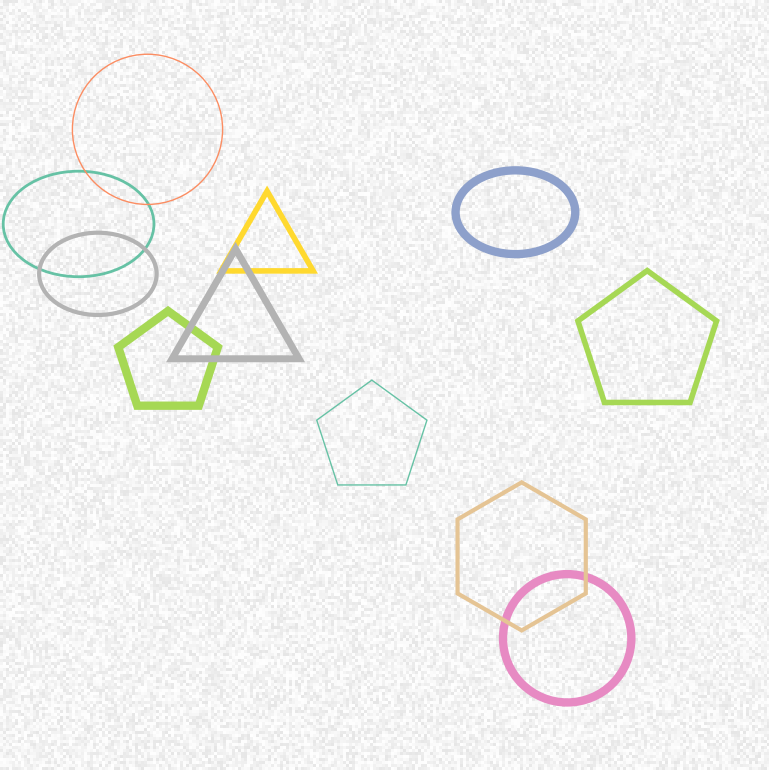[{"shape": "oval", "thickness": 1, "radius": 0.49, "center": [0.102, 0.709]}, {"shape": "pentagon", "thickness": 0.5, "radius": 0.38, "center": [0.483, 0.431]}, {"shape": "circle", "thickness": 0.5, "radius": 0.49, "center": [0.192, 0.832]}, {"shape": "oval", "thickness": 3, "radius": 0.39, "center": [0.669, 0.724]}, {"shape": "circle", "thickness": 3, "radius": 0.42, "center": [0.737, 0.171]}, {"shape": "pentagon", "thickness": 3, "radius": 0.34, "center": [0.218, 0.528]}, {"shape": "pentagon", "thickness": 2, "radius": 0.47, "center": [0.841, 0.554]}, {"shape": "triangle", "thickness": 2, "radius": 0.35, "center": [0.347, 0.683]}, {"shape": "hexagon", "thickness": 1.5, "radius": 0.48, "center": [0.678, 0.277]}, {"shape": "oval", "thickness": 1.5, "radius": 0.38, "center": [0.127, 0.644]}, {"shape": "triangle", "thickness": 2.5, "radius": 0.48, "center": [0.306, 0.582]}]